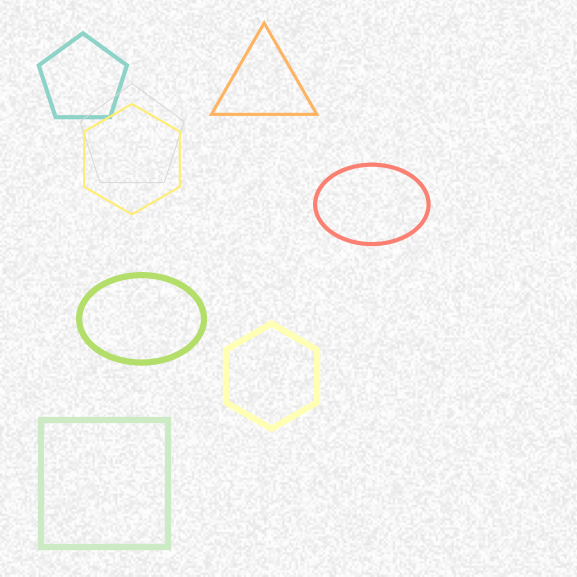[{"shape": "pentagon", "thickness": 2, "radius": 0.4, "center": [0.143, 0.861]}, {"shape": "hexagon", "thickness": 3, "radius": 0.46, "center": [0.47, 0.348]}, {"shape": "oval", "thickness": 2, "radius": 0.49, "center": [0.644, 0.645]}, {"shape": "triangle", "thickness": 1.5, "radius": 0.53, "center": [0.457, 0.854]}, {"shape": "oval", "thickness": 3, "radius": 0.54, "center": [0.245, 0.447]}, {"shape": "pentagon", "thickness": 0.5, "radius": 0.47, "center": [0.229, 0.76]}, {"shape": "square", "thickness": 3, "radius": 0.55, "center": [0.181, 0.162]}, {"shape": "hexagon", "thickness": 1, "radius": 0.48, "center": [0.229, 0.724]}]